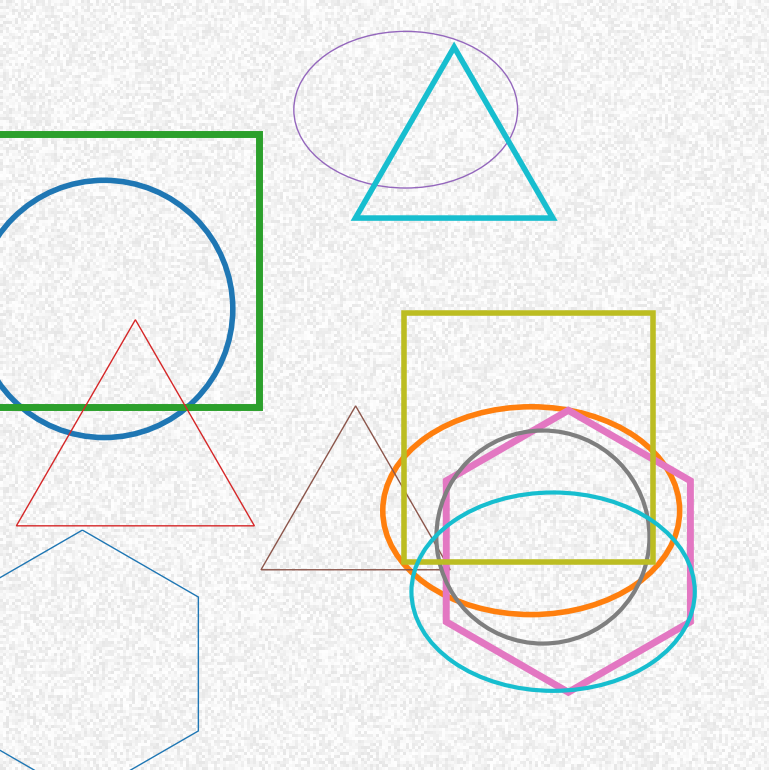[{"shape": "circle", "thickness": 2, "radius": 0.84, "center": [0.135, 0.599]}, {"shape": "hexagon", "thickness": 0.5, "radius": 0.87, "center": [0.107, 0.138]}, {"shape": "oval", "thickness": 2, "radius": 0.96, "center": [0.69, 0.337]}, {"shape": "square", "thickness": 2.5, "radius": 0.89, "center": [0.159, 0.649]}, {"shape": "triangle", "thickness": 0.5, "radius": 0.89, "center": [0.176, 0.406]}, {"shape": "oval", "thickness": 0.5, "radius": 0.73, "center": [0.527, 0.858]}, {"shape": "triangle", "thickness": 0.5, "radius": 0.71, "center": [0.462, 0.331]}, {"shape": "hexagon", "thickness": 2.5, "radius": 0.92, "center": [0.738, 0.284]}, {"shape": "circle", "thickness": 1.5, "radius": 0.69, "center": [0.705, 0.303]}, {"shape": "square", "thickness": 2, "radius": 0.81, "center": [0.686, 0.432]}, {"shape": "oval", "thickness": 1.5, "radius": 0.92, "center": [0.718, 0.232]}, {"shape": "triangle", "thickness": 2, "radius": 0.74, "center": [0.59, 0.791]}]